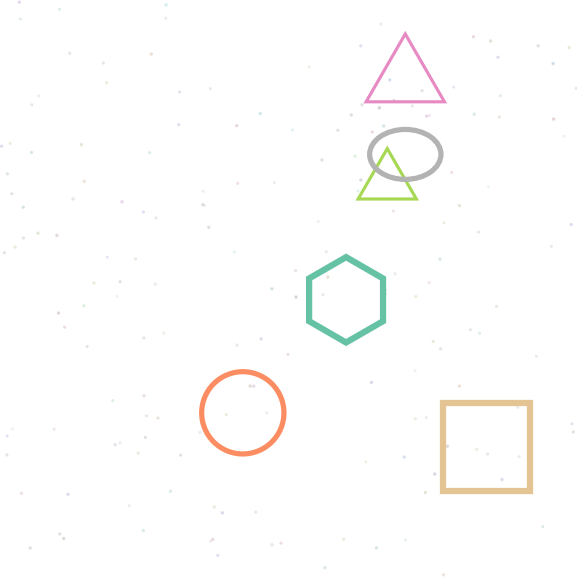[{"shape": "hexagon", "thickness": 3, "radius": 0.37, "center": [0.599, 0.48]}, {"shape": "circle", "thickness": 2.5, "radius": 0.36, "center": [0.42, 0.284]}, {"shape": "triangle", "thickness": 1.5, "radius": 0.39, "center": [0.702, 0.862]}, {"shape": "triangle", "thickness": 1.5, "radius": 0.29, "center": [0.671, 0.684]}, {"shape": "square", "thickness": 3, "radius": 0.38, "center": [0.842, 0.225]}, {"shape": "oval", "thickness": 2.5, "radius": 0.31, "center": [0.702, 0.732]}]